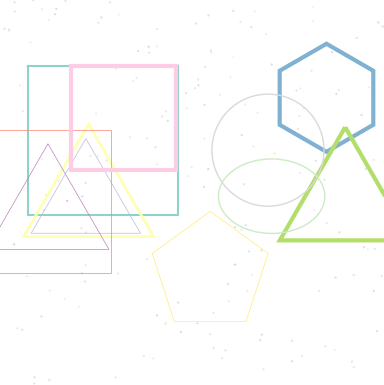[{"shape": "square", "thickness": 1.5, "radius": 0.97, "center": [0.268, 0.635]}, {"shape": "triangle", "thickness": 2, "radius": 0.97, "center": [0.23, 0.483]}, {"shape": "triangle", "thickness": 0.5, "radius": 0.82, "center": [0.223, 0.476]}, {"shape": "square", "thickness": 0.5, "radius": 0.93, "center": [0.101, 0.477]}, {"shape": "hexagon", "thickness": 3, "radius": 0.7, "center": [0.848, 0.746]}, {"shape": "triangle", "thickness": 3, "radius": 0.98, "center": [0.897, 0.474]}, {"shape": "square", "thickness": 3, "radius": 0.68, "center": [0.321, 0.693]}, {"shape": "circle", "thickness": 1, "radius": 0.73, "center": [0.696, 0.61]}, {"shape": "triangle", "thickness": 0.5, "radius": 0.91, "center": [0.125, 0.444]}, {"shape": "oval", "thickness": 1, "radius": 0.69, "center": [0.706, 0.49]}, {"shape": "pentagon", "thickness": 0.5, "radius": 0.79, "center": [0.546, 0.293]}]